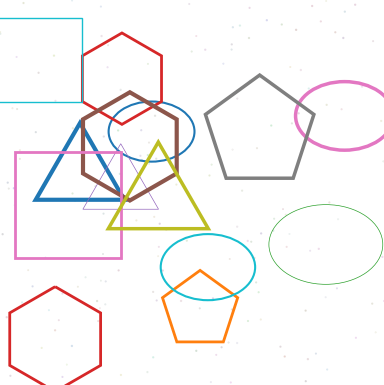[{"shape": "oval", "thickness": 1.5, "radius": 0.56, "center": [0.394, 0.658]}, {"shape": "triangle", "thickness": 3, "radius": 0.66, "center": [0.208, 0.548]}, {"shape": "pentagon", "thickness": 2, "radius": 0.51, "center": [0.52, 0.195]}, {"shape": "oval", "thickness": 0.5, "radius": 0.74, "center": [0.846, 0.365]}, {"shape": "hexagon", "thickness": 2, "radius": 0.59, "center": [0.317, 0.796]}, {"shape": "hexagon", "thickness": 2, "radius": 0.68, "center": [0.143, 0.119]}, {"shape": "triangle", "thickness": 0.5, "radius": 0.57, "center": [0.314, 0.513]}, {"shape": "hexagon", "thickness": 3, "radius": 0.7, "center": [0.337, 0.62]}, {"shape": "oval", "thickness": 2.5, "radius": 0.64, "center": [0.895, 0.699]}, {"shape": "square", "thickness": 2, "radius": 0.69, "center": [0.177, 0.467]}, {"shape": "pentagon", "thickness": 2.5, "radius": 0.74, "center": [0.674, 0.657]}, {"shape": "triangle", "thickness": 2.5, "radius": 0.75, "center": [0.411, 0.481]}, {"shape": "square", "thickness": 1, "radius": 0.54, "center": [0.105, 0.844]}, {"shape": "oval", "thickness": 1.5, "radius": 0.61, "center": [0.54, 0.306]}]